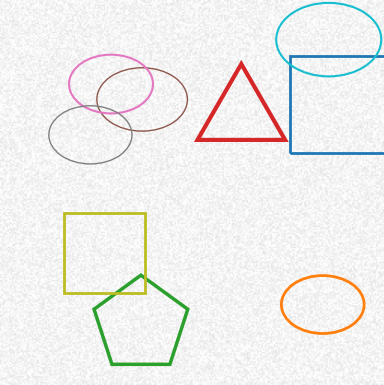[{"shape": "square", "thickness": 2, "radius": 0.63, "center": [0.881, 0.728]}, {"shape": "oval", "thickness": 2, "radius": 0.54, "center": [0.838, 0.209]}, {"shape": "pentagon", "thickness": 2.5, "radius": 0.64, "center": [0.366, 0.157]}, {"shape": "triangle", "thickness": 3, "radius": 0.66, "center": [0.627, 0.702]}, {"shape": "oval", "thickness": 1, "radius": 0.59, "center": [0.369, 0.742]}, {"shape": "oval", "thickness": 1.5, "radius": 0.54, "center": [0.288, 0.782]}, {"shape": "oval", "thickness": 1, "radius": 0.54, "center": [0.235, 0.65]}, {"shape": "square", "thickness": 2, "radius": 0.52, "center": [0.271, 0.343]}, {"shape": "oval", "thickness": 1.5, "radius": 0.68, "center": [0.854, 0.897]}]